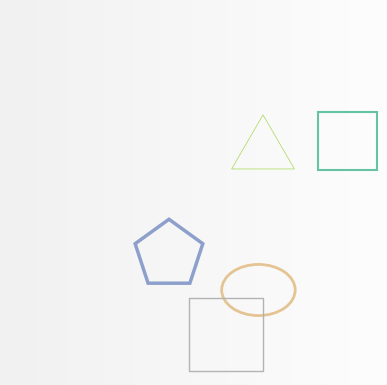[{"shape": "square", "thickness": 1.5, "radius": 0.38, "center": [0.897, 0.633]}, {"shape": "pentagon", "thickness": 2.5, "radius": 0.46, "center": [0.436, 0.339]}, {"shape": "triangle", "thickness": 0.5, "radius": 0.47, "center": [0.679, 0.608]}, {"shape": "oval", "thickness": 2, "radius": 0.47, "center": [0.667, 0.247]}, {"shape": "square", "thickness": 1, "radius": 0.47, "center": [0.583, 0.131]}]